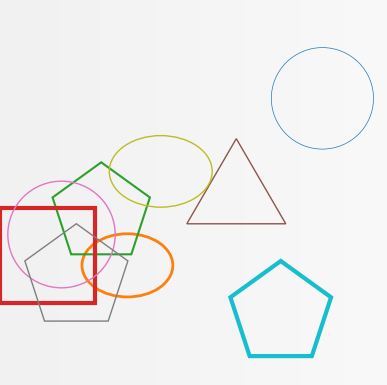[{"shape": "circle", "thickness": 0.5, "radius": 0.66, "center": [0.832, 0.745]}, {"shape": "oval", "thickness": 2, "radius": 0.59, "center": [0.329, 0.311]}, {"shape": "pentagon", "thickness": 1.5, "radius": 0.66, "center": [0.261, 0.446]}, {"shape": "square", "thickness": 3, "radius": 0.61, "center": [0.122, 0.336]}, {"shape": "triangle", "thickness": 1, "radius": 0.74, "center": [0.61, 0.492]}, {"shape": "circle", "thickness": 1, "radius": 0.69, "center": [0.159, 0.391]}, {"shape": "pentagon", "thickness": 1, "radius": 0.7, "center": [0.197, 0.279]}, {"shape": "oval", "thickness": 1, "radius": 0.66, "center": [0.415, 0.555]}, {"shape": "pentagon", "thickness": 3, "radius": 0.68, "center": [0.724, 0.186]}]